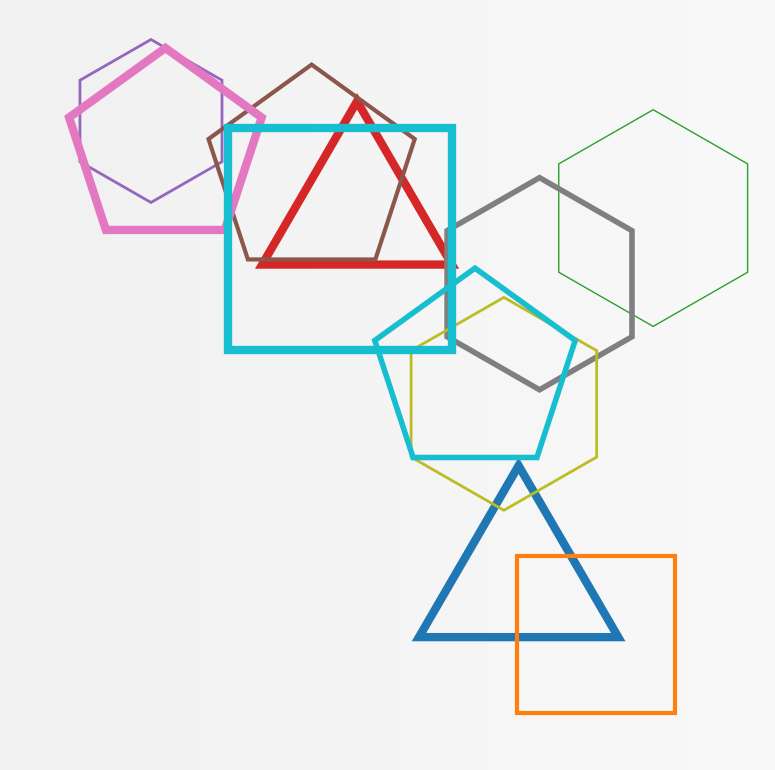[{"shape": "triangle", "thickness": 3, "radius": 0.74, "center": [0.669, 0.247]}, {"shape": "square", "thickness": 1.5, "radius": 0.51, "center": [0.769, 0.176]}, {"shape": "hexagon", "thickness": 0.5, "radius": 0.7, "center": [0.843, 0.717]}, {"shape": "triangle", "thickness": 3, "radius": 0.71, "center": [0.461, 0.727]}, {"shape": "hexagon", "thickness": 1, "radius": 0.53, "center": [0.195, 0.843]}, {"shape": "pentagon", "thickness": 1.5, "radius": 0.7, "center": [0.402, 0.776]}, {"shape": "pentagon", "thickness": 3, "radius": 0.65, "center": [0.213, 0.807]}, {"shape": "hexagon", "thickness": 2, "radius": 0.69, "center": [0.696, 0.632]}, {"shape": "hexagon", "thickness": 1, "radius": 0.69, "center": [0.65, 0.476]}, {"shape": "square", "thickness": 3, "radius": 0.72, "center": [0.439, 0.69]}, {"shape": "pentagon", "thickness": 2, "radius": 0.68, "center": [0.613, 0.516]}]